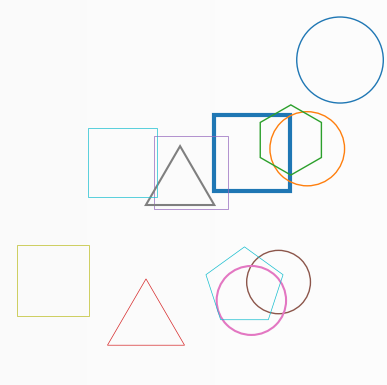[{"shape": "circle", "thickness": 1, "radius": 0.56, "center": [0.877, 0.844]}, {"shape": "square", "thickness": 3, "radius": 0.49, "center": [0.65, 0.602]}, {"shape": "circle", "thickness": 1, "radius": 0.48, "center": [0.793, 0.614]}, {"shape": "hexagon", "thickness": 1, "radius": 0.46, "center": [0.751, 0.636]}, {"shape": "triangle", "thickness": 0.5, "radius": 0.57, "center": [0.377, 0.161]}, {"shape": "square", "thickness": 0.5, "radius": 0.48, "center": [0.492, 0.552]}, {"shape": "circle", "thickness": 1, "radius": 0.41, "center": [0.719, 0.267]}, {"shape": "circle", "thickness": 1.5, "radius": 0.45, "center": [0.649, 0.22]}, {"shape": "triangle", "thickness": 1.5, "radius": 0.51, "center": [0.465, 0.518]}, {"shape": "square", "thickness": 0.5, "radius": 0.46, "center": [0.137, 0.271]}, {"shape": "square", "thickness": 0.5, "radius": 0.45, "center": [0.317, 0.578]}, {"shape": "pentagon", "thickness": 0.5, "radius": 0.52, "center": [0.631, 0.254]}]